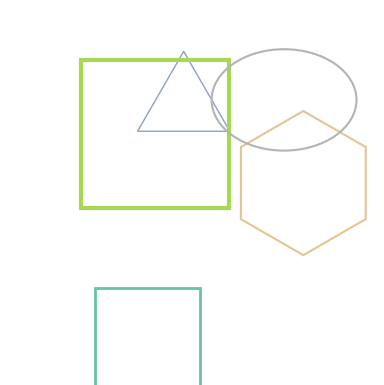[{"shape": "square", "thickness": 2, "radius": 0.68, "center": [0.383, 0.115]}, {"shape": "triangle", "thickness": 1, "radius": 0.69, "center": [0.477, 0.728]}, {"shape": "square", "thickness": 3, "radius": 0.96, "center": [0.403, 0.651]}, {"shape": "hexagon", "thickness": 1.5, "radius": 0.94, "center": [0.788, 0.524]}, {"shape": "oval", "thickness": 1.5, "radius": 0.94, "center": [0.738, 0.74]}]